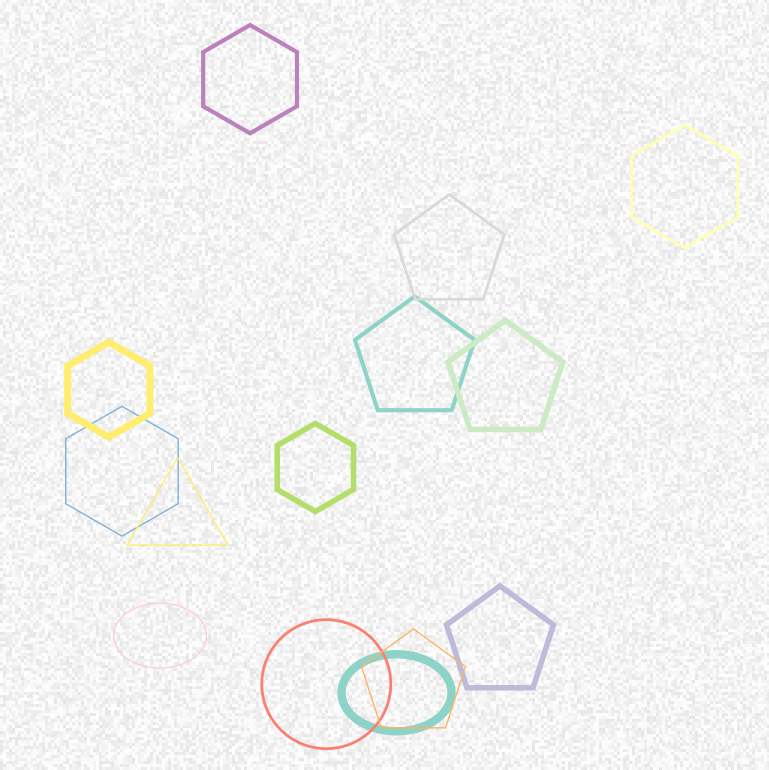[{"shape": "pentagon", "thickness": 1.5, "radius": 0.41, "center": [0.539, 0.533]}, {"shape": "oval", "thickness": 3, "radius": 0.36, "center": [0.515, 0.1]}, {"shape": "hexagon", "thickness": 1, "radius": 0.4, "center": [0.889, 0.758]}, {"shape": "pentagon", "thickness": 2, "radius": 0.37, "center": [0.649, 0.166]}, {"shape": "circle", "thickness": 1, "radius": 0.42, "center": [0.424, 0.111]}, {"shape": "hexagon", "thickness": 0.5, "radius": 0.42, "center": [0.158, 0.388]}, {"shape": "pentagon", "thickness": 0.5, "radius": 0.35, "center": [0.537, 0.112]}, {"shape": "hexagon", "thickness": 2, "radius": 0.29, "center": [0.41, 0.393]}, {"shape": "oval", "thickness": 0.5, "radius": 0.3, "center": [0.208, 0.175]}, {"shape": "pentagon", "thickness": 1, "radius": 0.38, "center": [0.583, 0.672]}, {"shape": "hexagon", "thickness": 1.5, "radius": 0.35, "center": [0.325, 0.897]}, {"shape": "pentagon", "thickness": 2, "radius": 0.39, "center": [0.656, 0.506]}, {"shape": "hexagon", "thickness": 2.5, "radius": 0.31, "center": [0.141, 0.494]}, {"shape": "triangle", "thickness": 0.5, "radius": 0.38, "center": [0.231, 0.33]}]